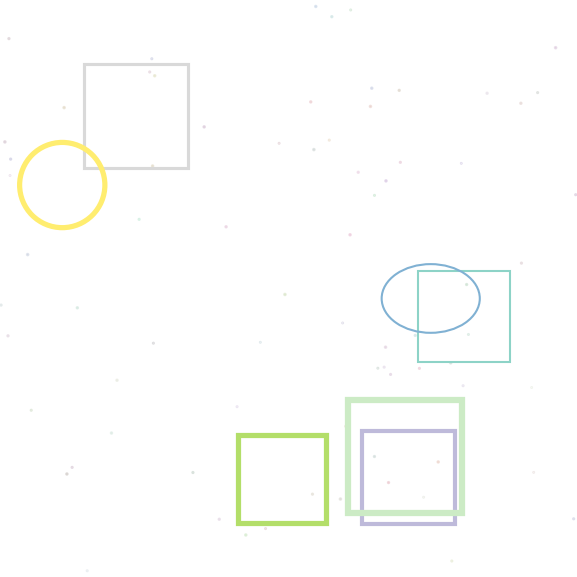[{"shape": "square", "thickness": 1, "radius": 0.4, "center": [0.803, 0.451]}, {"shape": "square", "thickness": 2, "radius": 0.4, "center": [0.708, 0.173]}, {"shape": "oval", "thickness": 1, "radius": 0.42, "center": [0.746, 0.482]}, {"shape": "square", "thickness": 2.5, "radius": 0.38, "center": [0.488, 0.17]}, {"shape": "square", "thickness": 1.5, "radius": 0.45, "center": [0.236, 0.798]}, {"shape": "square", "thickness": 3, "radius": 0.49, "center": [0.702, 0.209]}, {"shape": "circle", "thickness": 2.5, "radius": 0.37, "center": [0.108, 0.679]}]